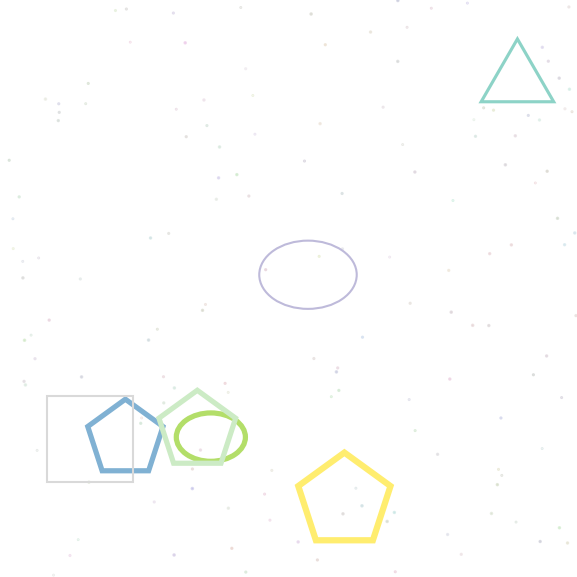[{"shape": "triangle", "thickness": 1.5, "radius": 0.36, "center": [0.896, 0.859]}, {"shape": "oval", "thickness": 1, "radius": 0.42, "center": [0.533, 0.523]}, {"shape": "pentagon", "thickness": 2.5, "radius": 0.34, "center": [0.217, 0.239]}, {"shape": "oval", "thickness": 2.5, "radius": 0.3, "center": [0.365, 0.242]}, {"shape": "square", "thickness": 1, "radius": 0.37, "center": [0.156, 0.239]}, {"shape": "pentagon", "thickness": 2.5, "radius": 0.35, "center": [0.342, 0.253]}, {"shape": "pentagon", "thickness": 3, "radius": 0.42, "center": [0.596, 0.132]}]